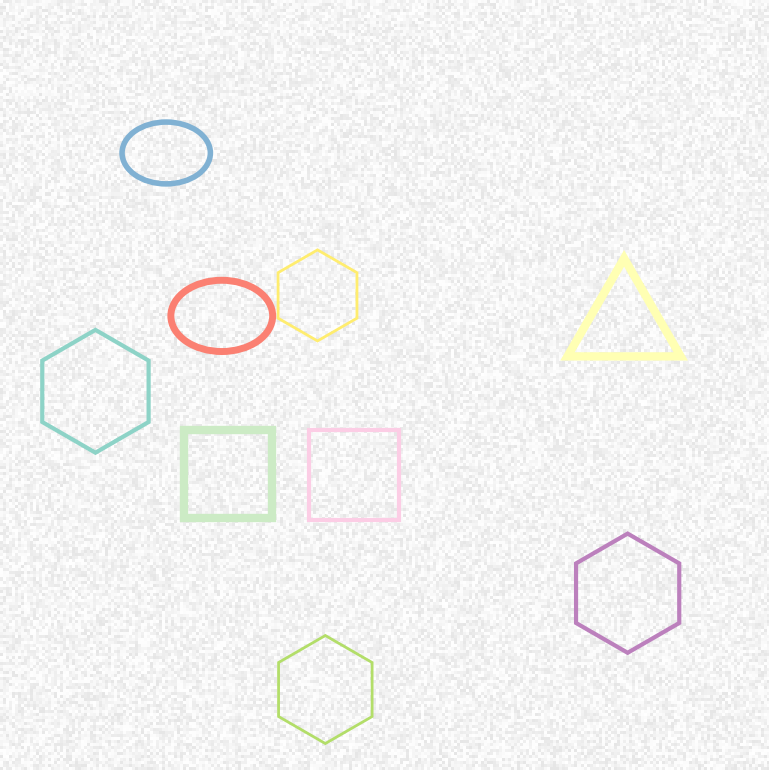[{"shape": "hexagon", "thickness": 1.5, "radius": 0.4, "center": [0.124, 0.492]}, {"shape": "triangle", "thickness": 3, "radius": 0.42, "center": [0.811, 0.58]}, {"shape": "oval", "thickness": 2.5, "radius": 0.33, "center": [0.288, 0.59]}, {"shape": "oval", "thickness": 2, "radius": 0.29, "center": [0.216, 0.801]}, {"shape": "hexagon", "thickness": 1, "radius": 0.35, "center": [0.423, 0.105]}, {"shape": "square", "thickness": 1.5, "radius": 0.29, "center": [0.46, 0.383]}, {"shape": "hexagon", "thickness": 1.5, "radius": 0.39, "center": [0.815, 0.23]}, {"shape": "square", "thickness": 3, "radius": 0.29, "center": [0.296, 0.384]}, {"shape": "hexagon", "thickness": 1, "radius": 0.3, "center": [0.412, 0.616]}]